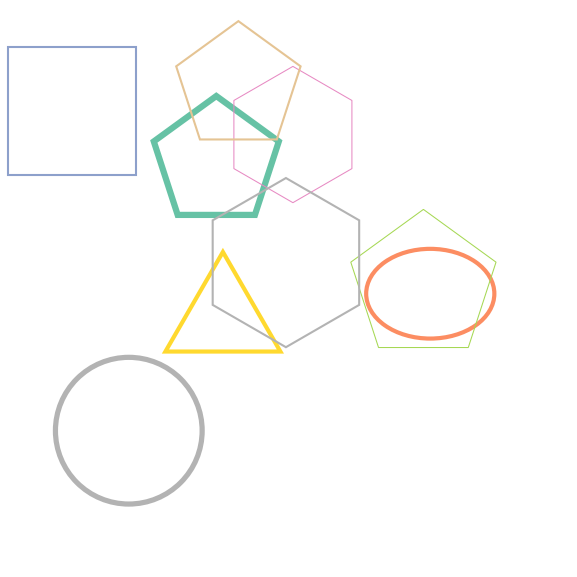[{"shape": "pentagon", "thickness": 3, "radius": 0.57, "center": [0.375, 0.719]}, {"shape": "oval", "thickness": 2, "radius": 0.55, "center": [0.745, 0.491]}, {"shape": "square", "thickness": 1, "radius": 0.56, "center": [0.124, 0.807]}, {"shape": "hexagon", "thickness": 0.5, "radius": 0.59, "center": [0.507, 0.766]}, {"shape": "pentagon", "thickness": 0.5, "radius": 0.66, "center": [0.733, 0.504]}, {"shape": "triangle", "thickness": 2, "radius": 0.57, "center": [0.386, 0.448]}, {"shape": "pentagon", "thickness": 1, "radius": 0.57, "center": [0.413, 0.849]}, {"shape": "circle", "thickness": 2.5, "radius": 0.64, "center": [0.223, 0.253]}, {"shape": "hexagon", "thickness": 1, "radius": 0.73, "center": [0.495, 0.544]}]